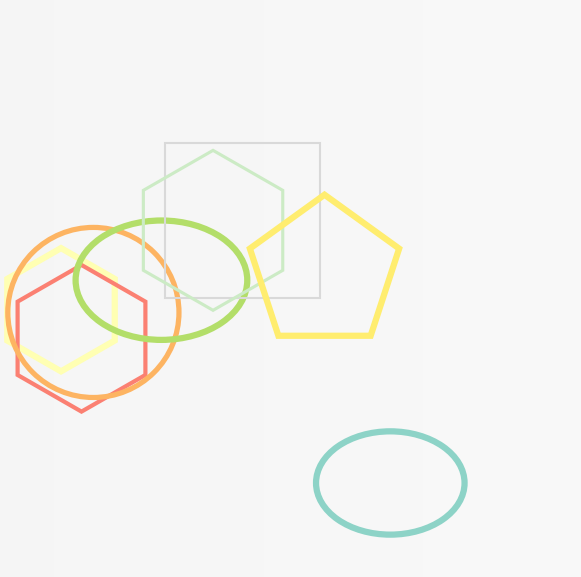[{"shape": "oval", "thickness": 3, "radius": 0.64, "center": [0.671, 0.163]}, {"shape": "hexagon", "thickness": 3, "radius": 0.53, "center": [0.105, 0.463]}, {"shape": "hexagon", "thickness": 2, "radius": 0.63, "center": [0.14, 0.413]}, {"shape": "circle", "thickness": 2.5, "radius": 0.74, "center": [0.161, 0.458]}, {"shape": "oval", "thickness": 3, "radius": 0.74, "center": [0.278, 0.514]}, {"shape": "square", "thickness": 1, "radius": 0.67, "center": [0.417, 0.617]}, {"shape": "hexagon", "thickness": 1.5, "radius": 0.69, "center": [0.367, 0.6]}, {"shape": "pentagon", "thickness": 3, "radius": 0.68, "center": [0.558, 0.527]}]